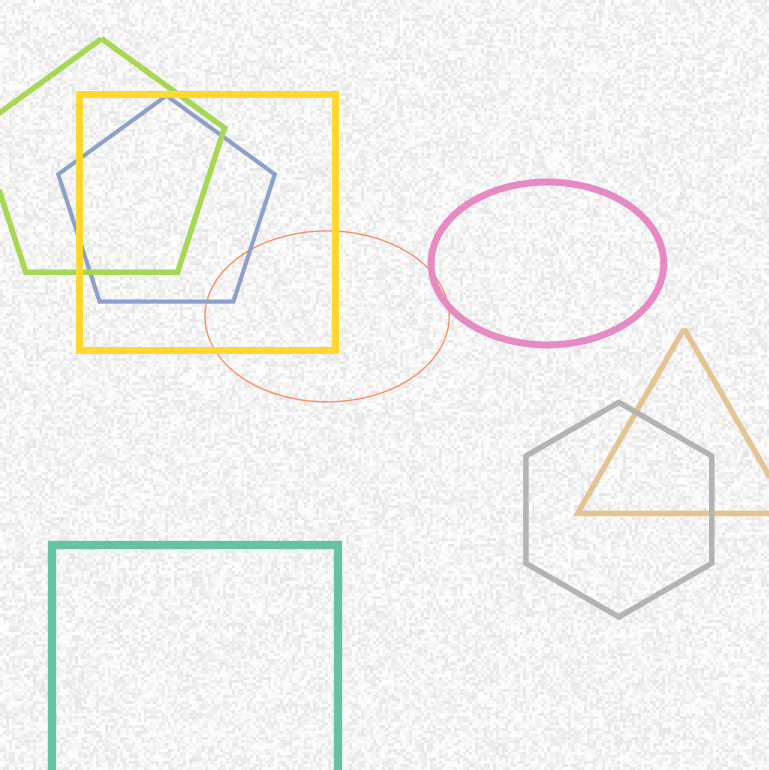[{"shape": "square", "thickness": 3, "radius": 0.93, "center": [0.254, 0.107]}, {"shape": "oval", "thickness": 0.5, "radius": 0.79, "center": [0.425, 0.589]}, {"shape": "pentagon", "thickness": 1.5, "radius": 0.74, "center": [0.216, 0.728]}, {"shape": "oval", "thickness": 2.5, "radius": 0.76, "center": [0.711, 0.658]}, {"shape": "pentagon", "thickness": 2, "radius": 0.84, "center": [0.132, 0.782]}, {"shape": "square", "thickness": 2.5, "radius": 0.83, "center": [0.269, 0.712]}, {"shape": "triangle", "thickness": 2, "radius": 0.8, "center": [0.888, 0.413]}, {"shape": "hexagon", "thickness": 2, "radius": 0.7, "center": [0.804, 0.338]}]